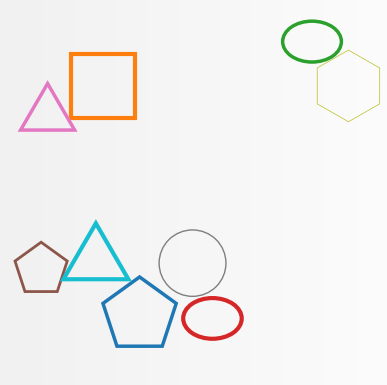[{"shape": "pentagon", "thickness": 2.5, "radius": 0.5, "center": [0.36, 0.181]}, {"shape": "square", "thickness": 3, "radius": 0.41, "center": [0.266, 0.776]}, {"shape": "oval", "thickness": 2.5, "radius": 0.38, "center": [0.805, 0.892]}, {"shape": "oval", "thickness": 3, "radius": 0.38, "center": [0.548, 0.173]}, {"shape": "pentagon", "thickness": 2, "radius": 0.35, "center": [0.106, 0.3]}, {"shape": "triangle", "thickness": 2.5, "radius": 0.4, "center": [0.123, 0.702]}, {"shape": "circle", "thickness": 1, "radius": 0.43, "center": [0.497, 0.317]}, {"shape": "hexagon", "thickness": 0.5, "radius": 0.47, "center": [0.899, 0.777]}, {"shape": "triangle", "thickness": 3, "radius": 0.48, "center": [0.247, 0.323]}]